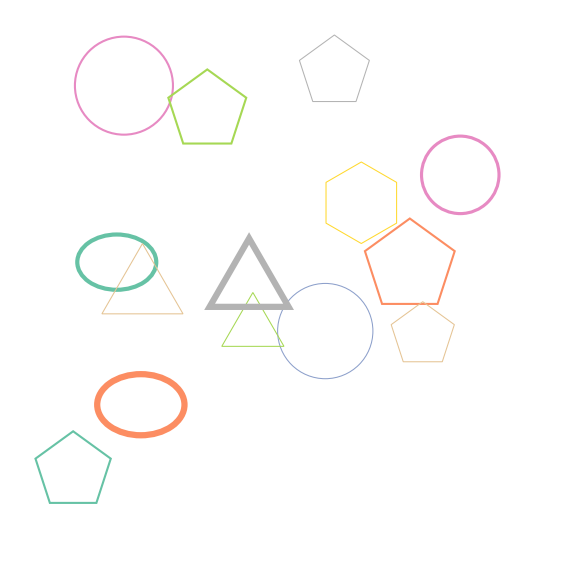[{"shape": "oval", "thickness": 2, "radius": 0.34, "center": [0.202, 0.545]}, {"shape": "pentagon", "thickness": 1, "radius": 0.34, "center": [0.127, 0.184]}, {"shape": "pentagon", "thickness": 1, "radius": 0.41, "center": [0.71, 0.539]}, {"shape": "oval", "thickness": 3, "radius": 0.38, "center": [0.244, 0.298]}, {"shape": "circle", "thickness": 0.5, "radius": 0.41, "center": [0.563, 0.426]}, {"shape": "circle", "thickness": 1, "radius": 0.42, "center": [0.215, 0.851]}, {"shape": "circle", "thickness": 1.5, "radius": 0.34, "center": [0.797, 0.696]}, {"shape": "pentagon", "thickness": 1, "radius": 0.35, "center": [0.359, 0.808]}, {"shape": "triangle", "thickness": 0.5, "radius": 0.31, "center": [0.438, 0.43]}, {"shape": "hexagon", "thickness": 0.5, "radius": 0.35, "center": [0.626, 0.648]}, {"shape": "pentagon", "thickness": 0.5, "radius": 0.29, "center": [0.732, 0.419]}, {"shape": "triangle", "thickness": 0.5, "radius": 0.41, "center": [0.247, 0.496]}, {"shape": "triangle", "thickness": 3, "radius": 0.39, "center": [0.431, 0.507]}, {"shape": "pentagon", "thickness": 0.5, "radius": 0.32, "center": [0.579, 0.875]}]